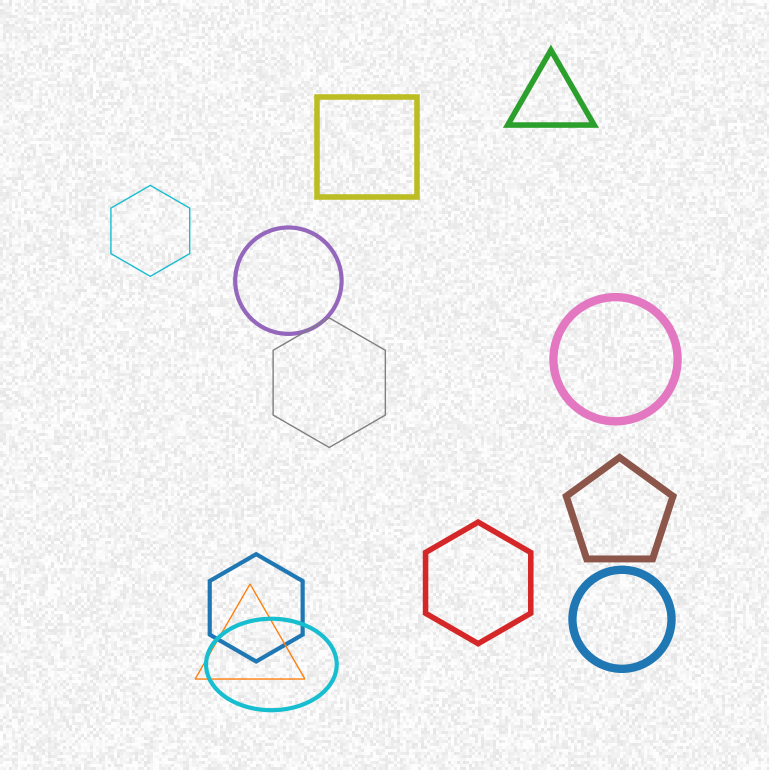[{"shape": "hexagon", "thickness": 1.5, "radius": 0.35, "center": [0.333, 0.211]}, {"shape": "circle", "thickness": 3, "radius": 0.32, "center": [0.808, 0.196]}, {"shape": "triangle", "thickness": 0.5, "radius": 0.41, "center": [0.325, 0.159]}, {"shape": "triangle", "thickness": 2, "radius": 0.32, "center": [0.715, 0.87]}, {"shape": "hexagon", "thickness": 2, "radius": 0.39, "center": [0.621, 0.243]}, {"shape": "circle", "thickness": 1.5, "radius": 0.35, "center": [0.375, 0.635]}, {"shape": "pentagon", "thickness": 2.5, "radius": 0.36, "center": [0.805, 0.333]}, {"shape": "circle", "thickness": 3, "radius": 0.4, "center": [0.799, 0.533]}, {"shape": "hexagon", "thickness": 0.5, "radius": 0.42, "center": [0.428, 0.503]}, {"shape": "square", "thickness": 2, "radius": 0.32, "center": [0.477, 0.809]}, {"shape": "hexagon", "thickness": 0.5, "radius": 0.3, "center": [0.195, 0.7]}, {"shape": "oval", "thickness": 1.5, "radius": 0.42, "center": [0.352, 0.137]}]